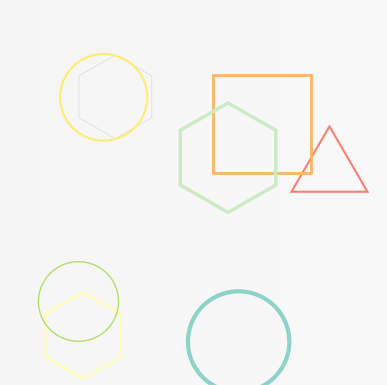[{"shape": "circle", "thickness": 3, "radius": 0.65, "center": [0.616, 0.113]}, {"shape": "hexagon", "thickness": 1.5, "radius": 0.56, "center": [0.214, 0.129]}, {"shape": "triangle", "thickness": 1.5, "radius": 0.57, "center": [0.85, 0.559]}, {"shape": "square", "thickness": 2, "radius": 0.63, "center": [0.676, 0.678]}, {"shape": "circle", "thickness": 1, "radius": 0.52, "center": [0.203, 0.217]}, {"shape": "hexagon", "thickness": 0.5, "radius": 0.54, "center": [0.298, 0.748]}, {"shape": "hexagon", "thickness": 2.5, "radius": 0.71, "center": [0.588, 0.591]}, {"shape": "circle", "thickness": 1.5, "radius": 0.56, "center": [0.268, 0.747]}]